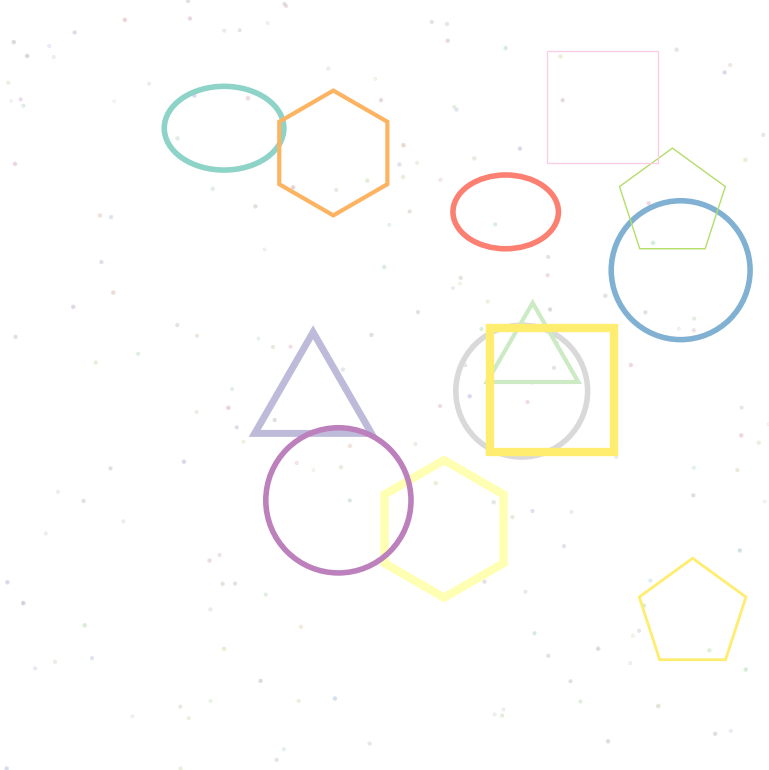[{"shape": "oval", "thickness": 2, "radius": 0.39, "center": [0.291, 0.834]}, {"shape": "hexagon", "thickness": 3, "radius": 0.45, "center": [0.577, 0.313]}, {"shape": "triangle", "thickness": 2.5, "radius": 0.44, "center": [0.407, 0.481]}, {"shape": "oval", "thickness": 2, "radius": 0.34, "center": [0.657, 0.725]}, {"shape": "circle", "thickness": 2, "radius": 0.45, "center": [0.884, 0.649]}, {"shape": "hexagon", "thickness": 1.5, "radius": 0.41, "center": [0.433, 0.801]}, {"shape": "pentagon", "thickness": 0.5, "radius": 0.36, "center": [0.873, 0.735]}, {"shape": "square", "thickness": 0.5, "radius": 0.36, "center": [0.782, 0.861]}, {"shape": "circle", "thickness": 2, "radius": 0.43, "center": [0.678, 0.492]}, {"shape": "circle", "thickness": 2, "radius": 0.47, "center": [0.439, 0.35]}, {"shape": "triangle", "thickness": 1.5, "radius": 0.34, "center": [0.692, 0.538]}, {"shape": "pentagon", "thickness": 1, "radius": 0.36, "center": [0.899, 0.202]}, {"shape": "square", "thickness": 3, "radius": 0.41, "center": [0.717, 0.494]}]